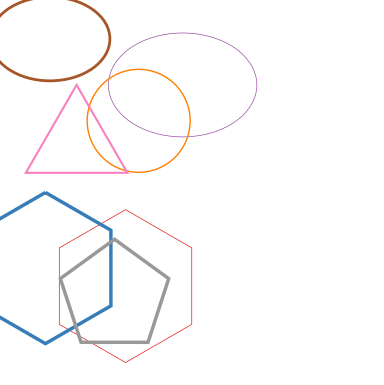[{"shape": "hexagon", "thickness": 0.5, "radius": 0.99, "center": [0.326, 0.257]}, {"shape": "hexagon", "thickness": 2.5, "radius": 0.98, "center": [0.118, 0.304]}, {"shape": "oval", "thickness": 0.5, "radius": 0.96, "center": [0.474, 0.779]}, {"shape": "circle", "thickness": 1, "radius": 0.67, "center": [0.36, 0.686]}, {"shape": "oval", "thickness": 2, "radius": 0.78, "center": [0.13, 0.899]}, {"shape": "triangle", "thickness": 1.5, "radius": 0.76, "center": [0.199, 0.627]}, {"shape": "pentagon", "thickness": 2.5, "radius": 0.74, "center": [0.298, 0.231]}]